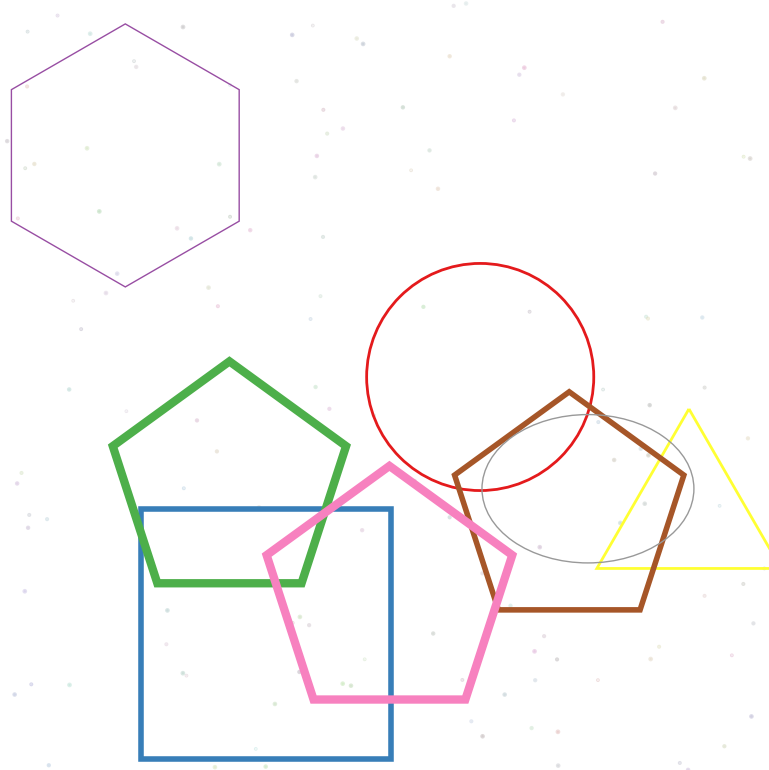[{"shape": "circle", "thickness": 1, "radius": 0.74, "center": [0.624, 0.51]}, {"shape": "square", "thickness": 2, "radius": 0.81, "center": [0.346, 0.176]}, {"shape": "pentagon", "thickness": 3, "radius": 0.8, "center": [0.298, 0.371]}, {"shape": "hexagon", "thickness": 0.5, "radius": 0.85, "center": [0.163, 0.798]}, {"shape": "triangle", "thickness": 1, "radius": 0.69, "center": [0.895, 0.331]}, {"shape": "pentagon", "thickness": 2, "radius": 0.78, "center": [0.739, 0.335]}, {"shape": "pentagon", "thickness": 3, "radius": 0.84, "center": [0.506, 0.227]}, {"shape": "oval", "thickness": 0.5, "radius": 0.69, "center": [0.764, 0.365]}]